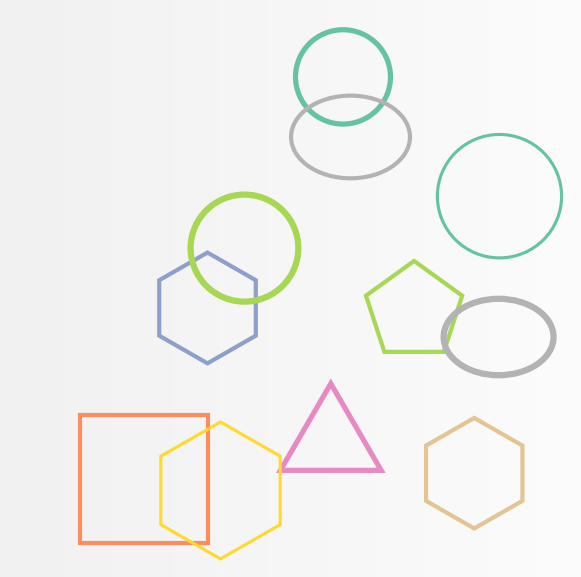[{"shape": "circle", "thickness": 1.5, "radius": 0.53, "center": [0.859, 0.659]}, {"shape": "circle", "thickness": 2.5, "radius": 0.41, "center": [0.59, 0.866]}, {"shape": "square", "thickness": 2, "radius": 0.55, "center": [0.248, 0.169]}, {"shape": "hexagon", "thickness": 2, "radius": 0.48, "center": [0.357, 0.466]}, {"shape": "triangle", "thickness": 2.5, "radius": 0.5, "center": [0.569, 0.235]}, {"shape": "circle", "thickness": 3, "radius": 0.46, "center": [0.421, 0.569]}, {"shape": "pentagon", "thickness": 2, "radius": 0.44, "center": [0.712, 0.46]}, {"shape": "hexagon", "thickness": 1.5, "radius": 0.59, "center": [0.379, 0.15]}, {"shape": "hexagon", "thickness": 2, "radius": 0.48, "center": [0.816, 0.18]}, {"shape": "oval", "thickness": 2, "radius": 0.51, "center": [0.603, 0.762]}, {"shape": "oval", "thickness": 3, "radius": 0.47, "center": [0.858, 0.416]}]